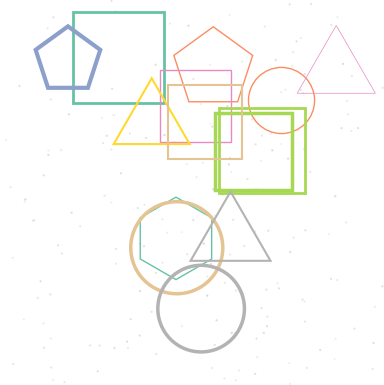[{"shape": "hexagon", "thickness": 1, "radius": 0.54, "center": [0.457, 0.381]}, {"shape": "square", "thickness": 2, "radius": 0.59, "center": [0.307, 0.851]}, {"shape": "pentagon", "thickness": 1, "radius": 0.54, "center": [0.554, 0.823]}, {"shape": "circle", "thickness": 1, "radius": 0.43, "center": [0.731, 0.739]}, {"shape": "pentagon", "thickness": 3, "radius": 0.44, "center": [0.177, 0.843]}, {"shape": "triangle", "thickness": 0.5, "radius": 0.59, "center": [0.873, 0.816]}, {"shape": "square", "thickness": 1, "radius": 0.46, "center": [0.507, 0.724]}, {"shape": "square", "thickness": 2, "radius": 0.56, "center": [0.68, 0.609]}, {"shape": "square", "thickness": 2.5, "radius": 0.5, "center": [0.658, 0.606]}, {"shape": "triangle", "thickness": 1.5, "radius": 0.57, "center": [0.394, 0.683]}, {"shape": "square", "thickness": 1.5, "radius": 0.48, "center": [0.532, 0.683]}, {"shape": "circle", "thickness": 2.5, "radius": 0.6, "center": [0.459, 0.357]}, {"shape": "circle", "thickness": 2.5, "radius": 0.56, "center": [0.522, 0.198]}, {"shape": "triangle", "thickness": 1.5, "radius": 0.6, "center": [0.599, 0.382]}]